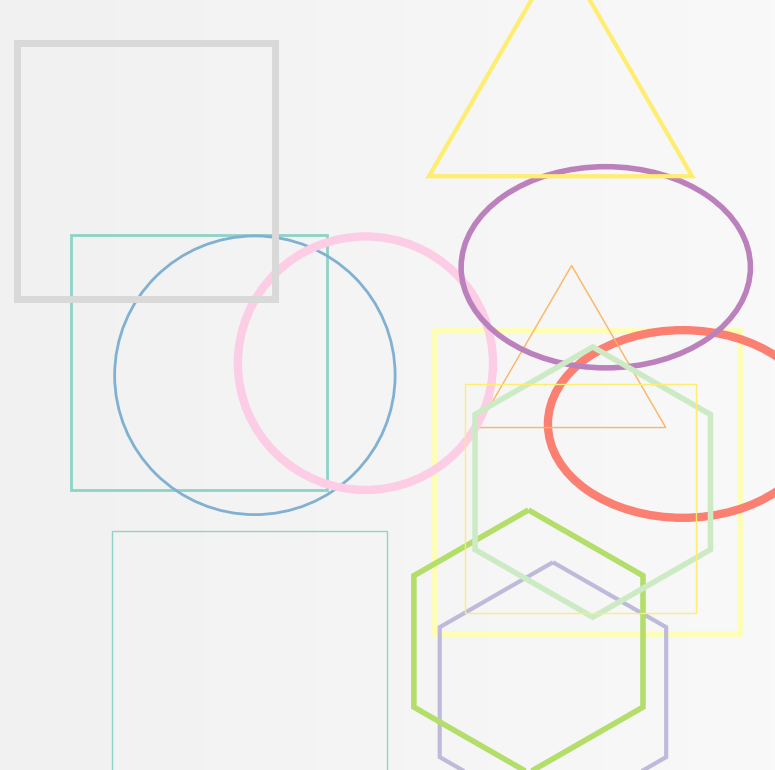[{"shape": "square", "thickness": 1, "radius": 0.83, "center": [0.257, 0.529]}, {"shape": "square", "thickness": 0.5, "radius": 0.89, "center": [0.322, 0.134]}, {"shape": "square", "thickness": 2, "radius": 0.98, "center": [0.758, 0.373]}, {"shape": "hexagon", "thickness": 1.5, "radius": 0.84, "center": [0.713, 0.101]}, {"shape": "oval", "thickness": 3, "radius": 0.87, "center": [0.881, 0.449]}, {"shape": "circle", "thickness": 1, "radius": 0.9, "center": [0.329, 0.513]}, {"shape": "triangle", "thickness": 0.5, "radius": 0.7, "center": [0.738, 0.515]}, {"shape": "hexagon", "thickness": 2, "radius": 0.85, "center": [0.682, 0.167]}, {"shape": "circle", "thickness": 3, "radius": 0.82, "center": [0.472, 0.528]}, {"shape": "square", "thickness": 2.5, "radius": 0.83, "center": [0.188, 0.778]}, {"shape": "oval", "thickness": 2, "radius": 0.93, "center": [0.782, 0.653]}, {"shape": "hexagon", "thickness": 2, "radius": 0.88, "center": [0.765, 0.374]}, {"shape": "triangle", "thickness": 1.5, "radius": 0.98, "center": [0.723, 0.869]}, {"shape": "square", "thickness": 0.5, "radius": 0.74, "center": [0.749, 0.353]}]